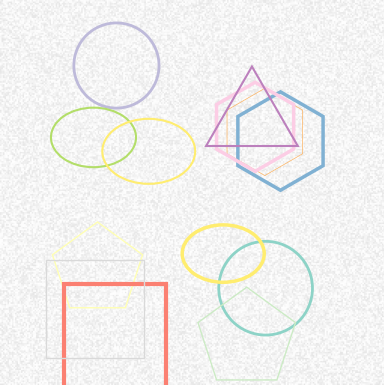[{"shape": "circle", "thickness": 2, "radius": 0.61, "center": [0.69, 0.251]}, {"shape": "pentagon", "thickness": 1, "radius": 0.62, "center": [0.253, 0.3]}, {"shape": "circle", "thickness": 2, "radius": 0.55, "center": [0.302, 0.83]}, {"shape": "square", "thickness": 3, "radius": 0.66, "center": [0.299, 0.129]}, {"shape": "hexagon", "thickness": 2.5, "radius": 0.64, "center": [0.728, 0.634]}, {"shape": "hexagon", "thickness": 0.5, "radius": 0.57, "center": [0.688, 0.657]}, {"shape": "oval", "thickness": 1.5, "radius": 0.55, "center": [0.243, 0.643]}, {"shape": "hexagon", "thickness": 2.5, "radius": 0.58, "center": [0.663, 0.671]}, {"shape": "square", "thickness": 1, "radius": 0.64, "center": [0.246, 0.197]}, {"shape": "triangle", "thickness": 1.5, "radius": 0.69, "center": [0.654, 0.69]}, {"shape": "pentagon", "thickness": 1, "radius": 0.67, "center": [0.641, 0.121]}, {"shape": "oval", "thickness": 1.5, "radius": 0.6, "center": [0.386, 0.607]}, {"shape": "oval", "thickness": 2.5, "radius": 0.53, "center": [0.58, 0.341]}]